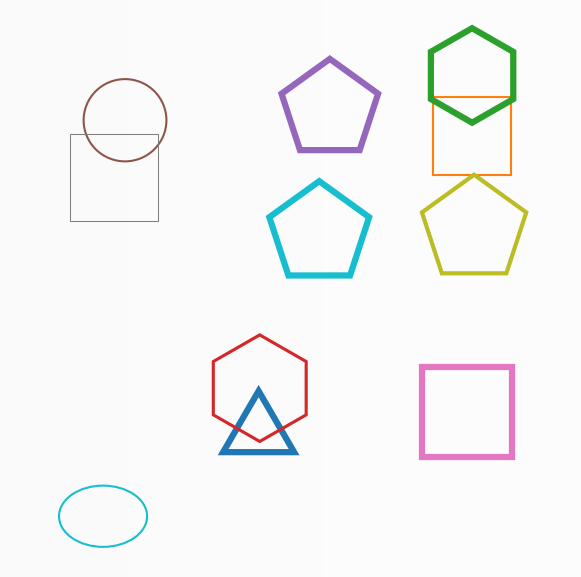[{"shape": "triangle", "thickness": 3, "radius": 0.35, "center": [0.445, 0.251]}, {"shape": "square", "thickness": 1, "radius": 0.34, "center": [0.812, 0.763]}, {"shape": "hexagon", "thickness": 3, "radius": 0.41, "center": [0.812, 0.868]}, {"shape": "hexagon", "thickness": 1.5, "radius": 0.46, "center": [0.447, 0.327]}, {"shape": "pentagon", "thickness": 3, "radius": 0.44, "center": [0.567, 0.81]}, {"shape": "circle", "thickness": 1, "radius": 0.36, "center": [0.215, 0.791]}, {"shape": "square", "thickness": 3, "radius": 0.39, "center": [0.803, 0.286]}, {"shape": "square", "thickness": 0.5, "radius": 0.38, "center": [0.196, 0.691]}, {"shape": "pentagon", "thickness": 2, "radius": 0.47, "center": [0.816, 0.602]}, {"shape": "oval", "thickness": 1, "radius": 0.38, "center": [0.177, 0.105]}, {"shape": "pentagon", "thickness": 3, "radius": 0.45, "center": [0.549, 0.595]}]